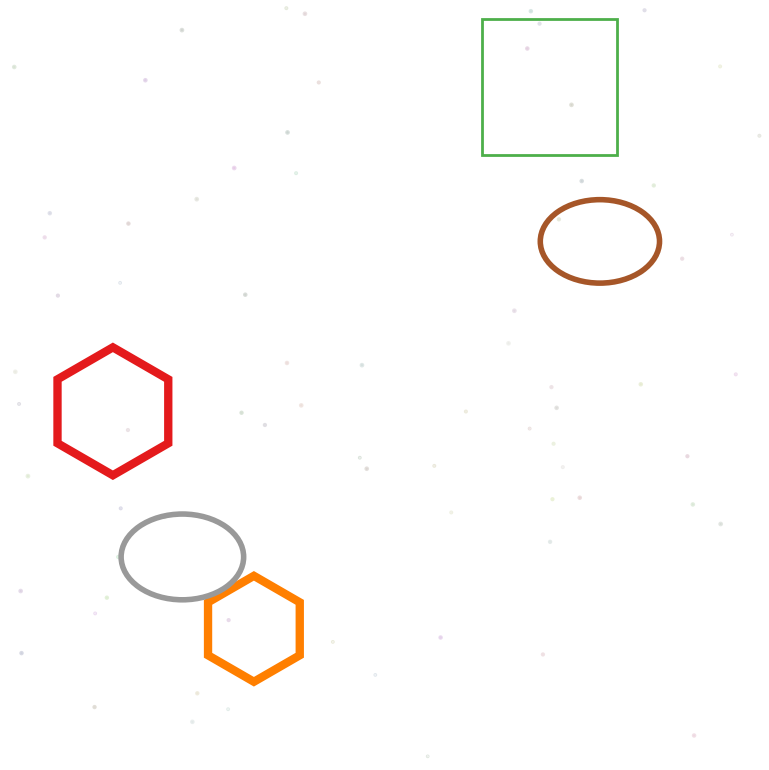[{"shape": "hexagon", "thickness": 3, "radius": 0.42, "center": [0.147, 0.466]}, {"shape": "square", "thickness": 1, "radius": 0.44, "center": [0.714, 0.887]}, {"shape": "hexagon", "thickness": 3, "radius": 0.34, "center": [0.33, 0.183]}, {"shape": "oval", "thickness": 2, "radius": 0.39, "center": [0.779, 0.687]}, {"shape": "oval", "thickness": 2, "radius": 0.4, "center": [0.237, 0.277]}]